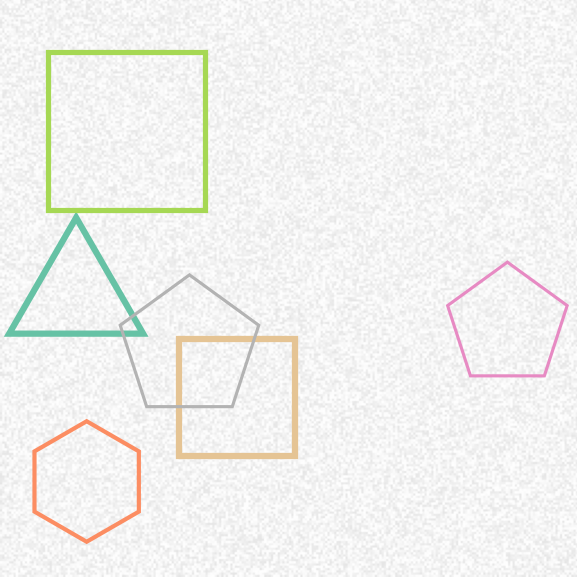[{"shape": "triangle", "thickness": 3, "radius": 0.67, "center": [0.132, 0.488]}, {"shape": "hexagon", "thickness": 2, "radius": 0.52, "center": [0.15, 0.165]}, {"shape": "pentagon", "thickness": 1.5, "radius": 0.54, "center": [0.879, 0.436]}, {"shape": "square", "thickness": 2.5, "radius": 0.68, "center": [0.219, 0.772]}, {"shape": "square", "thickness": 3, "radius": 0.5, "center": [0.41, 0.311]}, {"shape": "pentagon", "thickness": 1.5, "radius": 0.63, "center": [0.328, 0.397]}]